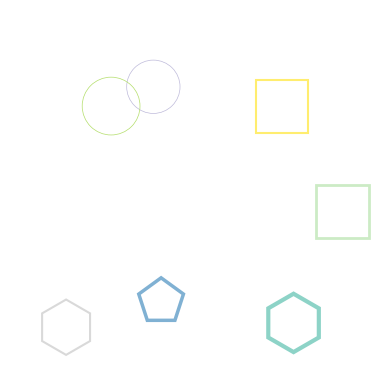[{"shape": "hexagon", "thickness": 3, "radius": 0.38, "center": [0.762, 0.161]}, {"shape": "circle", "thickness": 0.5, "radius": 0.35, "center": [0.398, 0.775]}, {"shape": "pentagon", "thickness": 2.5, "radius": 0.31, "center": [0.418, 0.217]}, {"shape": "circle", "thickness": 0.5, "radius": 0.38, "center": [0.289, 0.725]}, {"shape": "hexagon", "thickness": 1.5, "radius": 0.36, "center": [0.172, 0.15]}, {"shape": "square", "thickness": 2, "radius": 0.35, "center": [0.889, 0.451]}, {"shape": "square", "thickness": 1.5, "radius": 0.34, "center": [0.732, 0.723]}]